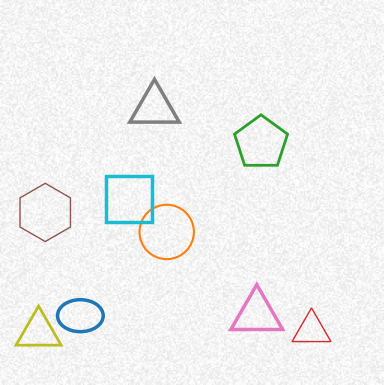[{"shape": "oval", "thickness": 2.5, "radius": 0.3, "center": [0.209, 0.18]}, {"shape": "circle", "thickness": 1.5, "radius": 0.35, "center": [0.433, 0.398]}, {"shape": "pentagon", "thickness": 2, "radius": 0.36, "center": [0.678, 0.629]}, {"shape": "triangle", "thickness": 1, "radius": 0.29, "center": [0.809, 0.142]}, {"shape": "hexagon", "thickness": 1, "radius": 0.38, "center": [0.117, 0.448]}, {"shape": "triangle", "thickness": 2.5, "radius": 0.39, "center": [0.667, 0.183]}, {"shape": "triangle", "thickness": 2.5, "radius": 0.37, "center": [0.401, 0.72]}, {"shape": "triangle", "thickness": 2, "radius": 0.34, "center": [0.1, 0.137]}, {"shape": "square", "thickness": 2.5, "radius": 0.3, "center": [0.336, 0.482]}]